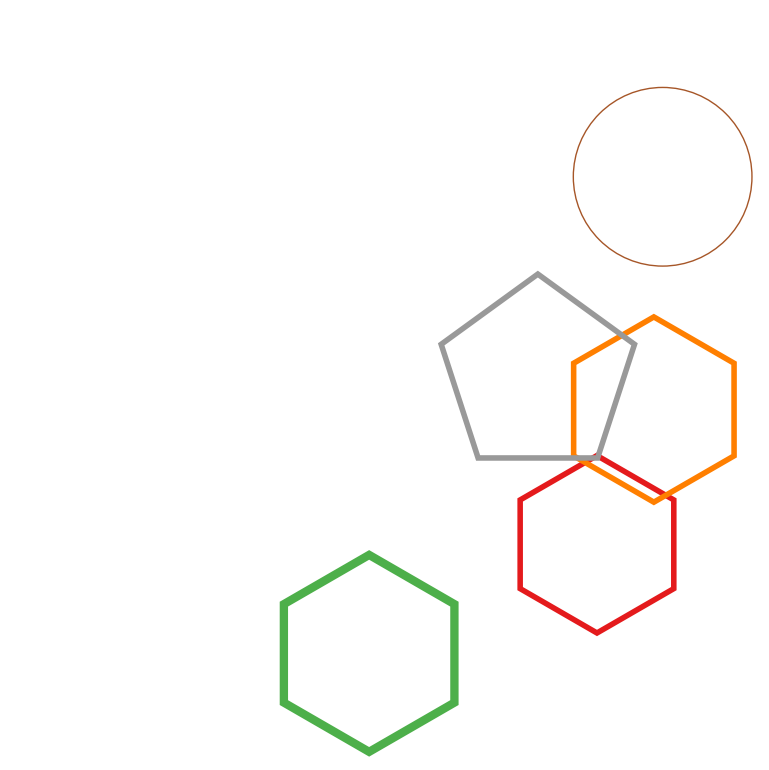[{"shape": "hexagon", "thickness": 2, "radius": 0.58, "center": [0.775, 0.293]}, {"shape": "hexagon", "thickness": 3, "radius": 0.64, "center": [0.479, 0.151]}, {"shape": "hexagon", "thickness": 2, "radius": 0.6, "center": [0.849, 0.468]}, {"shape": "circle", "thickness": 0.5, "radius": 0.58, "center": [0.861, 0.77]}, {"shape": "pentagon", "thickness": 2, "radius": 0.66, "center": [0.699, 0.512]}]